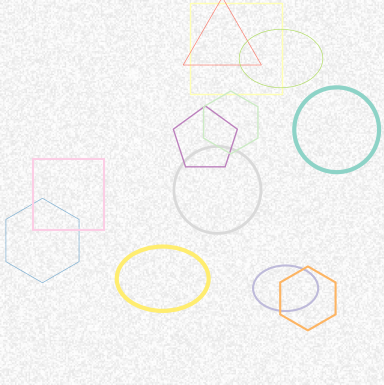[{"shape": "circle", "thickness": 3, "radius": 0.55, "center": [0.874, 0.663]}, {"shape": "square", "thickness": 1, "radius": 0.59, "center": [0.613, 0.874]}, {"shape": "oval", "thickness": 1.5, "radius": 0.42, "center": [0.742, 0.251]}, {"shape": "triangle", "thickness": 0.5, "radius": 0.59, "center": [0.577, 0.89]}, {"shape": "hexagon", "thickness": 0.5, "radius": 0.55, "center": [0.11, 0.375]}, {"shape": "hexagon", "thickness": 1.5, "radius": 0.42, "center": [0.8, 0.225]}, {"shape": "oval", "thickness": 0.5, "radius": 0.54, "center": [0.73, 0.848]}, {"shape": "square", "thickness": 1.5, "radius": 0.46, "center": [0.177, 0.495]}, {"shape": "circle", "thickness": 2, "radius": 0.56, "center": [0.565, 0.507]}, {"shape": "pentagon", "thickness": 1, "radius": 0.44, "center": [0.533, 0.637]}, {"shape": "hexagon", "thickness": 1, "radius": 0.41, "center": [0.599, 0.682]}, {"shape": "oval", "thickness": 3, "radius": 0.6, "center": [0.423, 0.276]}]